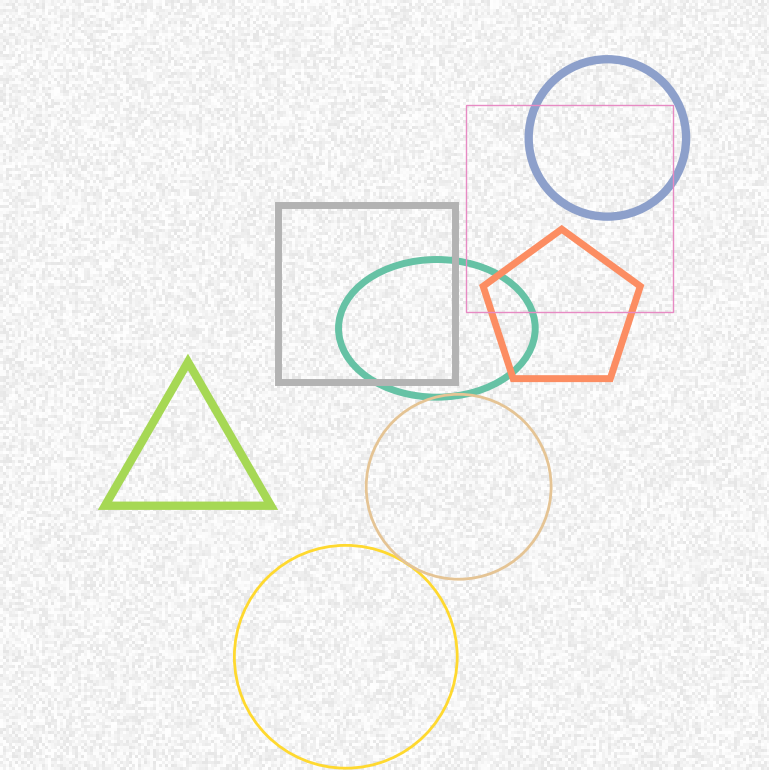[{"shape": "oval", "thickness": 2.5, "radius": 0.64, "center": [0.567, 0.574]}, {"shape": "pentagon", "thickness": 2.5, "radius": 0.54, "center": [0.73, 0.595]}, {"shape": "circle", "thickness": 3, "radius": 0.51, "center": [0.789, 0.821]}, {"shape": "square", "thickness": 0.5, "radius": 0.67, "center": [0.739, 0.73]}, {"shape": "triangle", "thickness": 3, "radius": 0.62, "center": [0.244, 0.405]}, {"shape": "circle", "thickness": 1, "radius": 0.72, "center": [0.449, 0.147]}, {"shape": "circle", "thickness": 1, "radius": 0.6, "center": [0.596, 0.368]}, {"shape": "square", "thickness": 2.5, "radius": 0.58, "center": [0.476, 0.618]}]